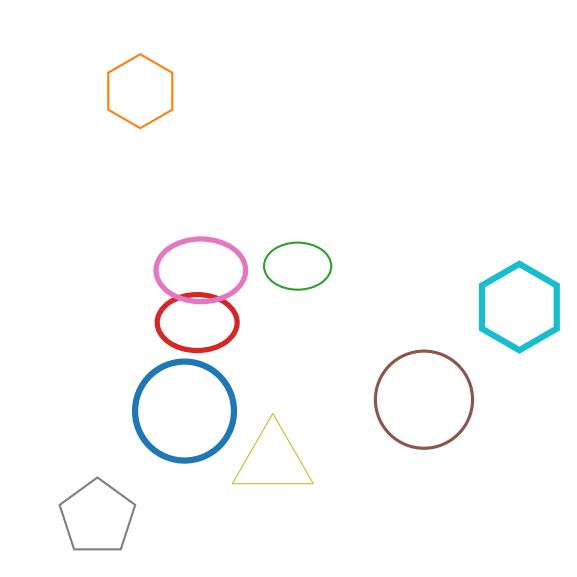[{"shape": "circle", "thickness": 3, "radius": 0.43, "center": [0.32, 0.287]}, {"shape": "hexagon", "thickness": 1, "radius": 0.32, "center": [0.243, 0.841]}, {"shape": "oval", "thickness": 1, "radius": 0.29, "center": [0.515, 0.538]}, {"shape": "oval", "thickness": 2.5, "radius": 0.35, "center": [0.341, 0.441]}, {"shape": "circle", "thickness": 1.5, "radius": 0.42, "center": [0.734, 0.307]}, {"shape": "oval", "thickness": 2.5, "radius": 0.39, "center": [0.348, 0.531]}, {"shape": "pentagon", "thickness": 1, "radius": 0.34, "center": [0.169, 0.104]}, {"shape": "triangle", "thickness": 0.5, "radius": 0.41, "center": [0.472, 0.202]}, {"shape": "hexagon", "thickness": 3, "radius": 0.37, "center": [0.899, 0.467]}]